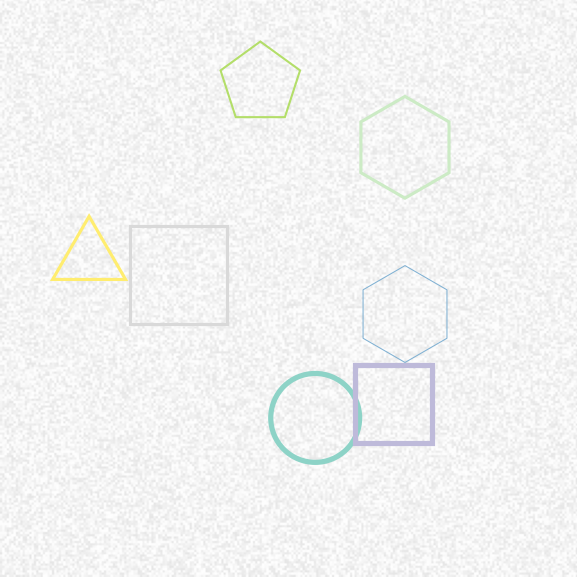[{"shape": "circle", "thickness": 2.5, "radius": 0.38, "center": [0.546, 0.275]}, {"shape": "square", "thickness": 2.5, "radius": 0.34, "center": [0.681, 0.299]}, {"shape": "hexagon", "thickness": 0.5, "radius": 0.42, "center": [0.701, 0.455]}, {"shape": "pentagon", "thickness": 1, "radius": 0.36, "center": [0.451, 0.855]}, {"shape": "square", "thickness": 1.5, "radius": 0.42, "center": [0.309, 0.523]}, {"shape": "hexagon", "thickness": 1.5, "radius": 0.44, "center": [0.701, 0.744]}, {"shape": "triangle", "thickness": 1.5, "radius": 0.36, "center": [0.154, 0.552]}]